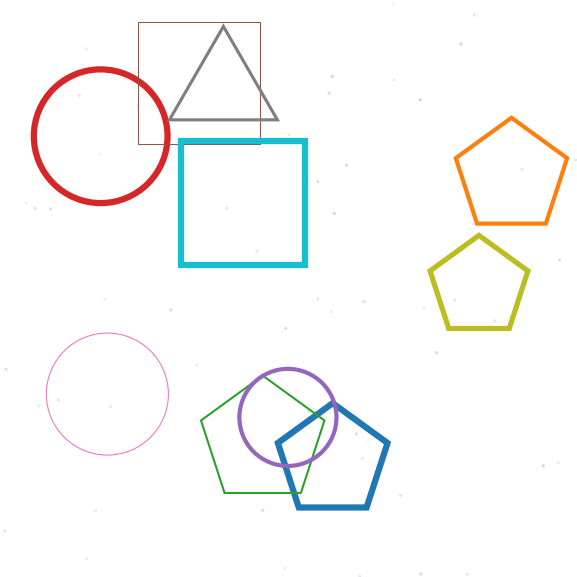[{"shape": "pentagon", "thickness": 3, "radius": 0.5, "center": [0.576, 0.201]}, {"shape": "pentagon", "thickness": 2, "radius": 0.51, "center": [0.886, 0.694]}, {"shape": "pentagon", "thickness": 1, "radius": 0.56, "center": [0.455, 0.236]}, {"shape": "circle", "thickness": 3, "radius": 0.58, "center": [0.174, 0.763]}, {"shape": "circle", "thickness": 2, "radius": 0.42, "center": [0.499, 0.276]}, {"shape": "square", "thickness": 0.5, "radius": 0.53, "center": [0.345, 0.855]}, {"shape": "circle", "thickness": 0.5, "radius": 0.53, "center": [0.186, 0.317]}, {"shape": "triangle", "thickness": 1.5, "radius": 0.54, "center": [0.387, 0.846]}, {"shape": "pentagon", "thickness": 2.5, "radius": 0.45, "center": [0.829, 0.502]}, {"shape": "square", "thickness": 3, "radius": 0.54, "center": [0.421, 0.648]}]